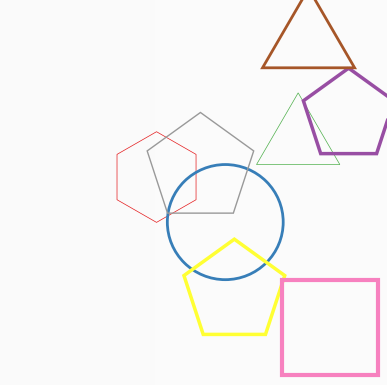[{"shape": "hexagon", "thickness": 0.5, "radius": 0.59, "center": [0.404, 0.54]}, {"shape": "circle", "thickness": 2, "radius": 0.75, "center": [0.581, 0.423]}, {"shape": "triangle", "thickness": 0.5, "radius": 0.62, "center": [0.769, 0.635]}, {"shape": "pentagon", "thickness": 2.5, "radius": 0.61, "center": [0.9, 0.7]}, {"shape": "pentagon", "thickness": 2.5, "radius": 0.68, "center": [0.605, 0.242]}, {"shape": "triangle", "thickness": 2, "radius": 0.69, "center": [0.796, 0.892]}, {"shape": "square", "thickness": 3, "radius": 0.62, "center": [0.852, 0.15]}, {"shape": "pentagon", "thickness": 1, "radius": 0.72, "center": [0.517, 0.563]}]